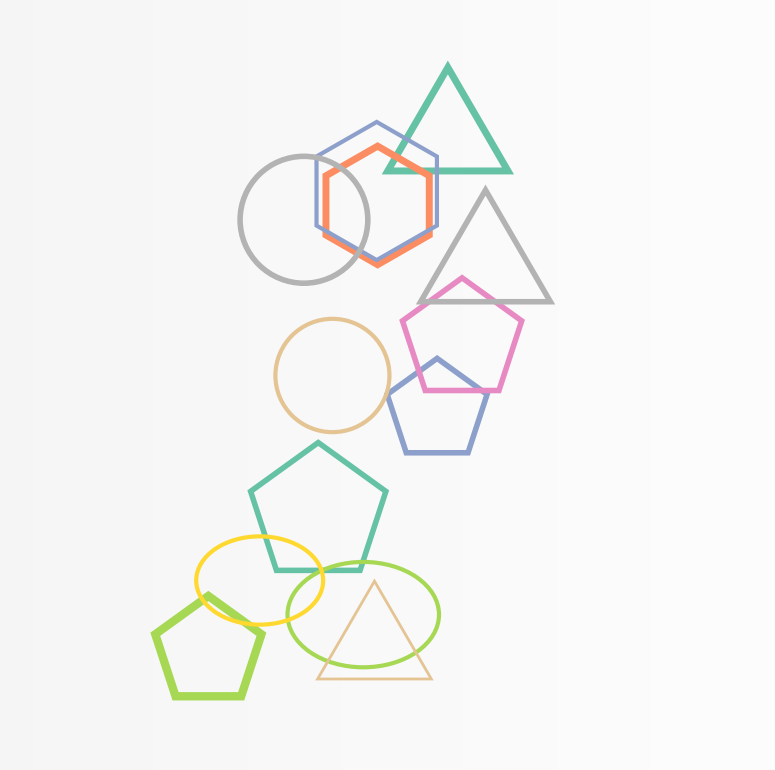[{"shape": "triangle", "thickness": 2.5, "radius": 0.45, "center": [0.578, 0.823]}, {"shape": "pentagon", "thickness": 2, "radius": 0.46, "center": [0.411, 0.333]}, {"shape": "hexagon", "thickness": 2.5, "radius": 0.38, "center": [0.487, 0.733]}, {"shape": "hexagon", "thickness": 1.5, "radius": 0.45, "center": [0.486, 0.752]}, {"shape": "pentagon", "thickness": 2, "radius": 0.34, "center": [0.564, 0.467]}, {"shape": "pentagon", "thickness": 2, "radius": 0.4, "center": [0.596, 0.558]}, {"shape": "pentagon", "thickness": 3, "radius": 0.36, "center": [0.269, 0.154]}, {"shape": "oval", "thickness": 1.5, "radius": 0.49, "center": [0.469, 0.202]}, {"shape": "oval", "thickness": 1.5, "radius": 0.41, "center": [0.335, 0.246]}, {"shape": "circle", "thickness": 1.5, "radius": 0.37, "center": [0.429, 0.512]}, {"shape": "triangle", "thickness": 1, "radius": 0.42, "center": [0.483, 0.161]}, {"shape": "circle", "thickness": 2, "radius": 0.41, "center": [0.392, 0.715]}, {"shape": "triangle", "thickness": 2, "radius": 0.48, "center": [0.626, 0.656]}]